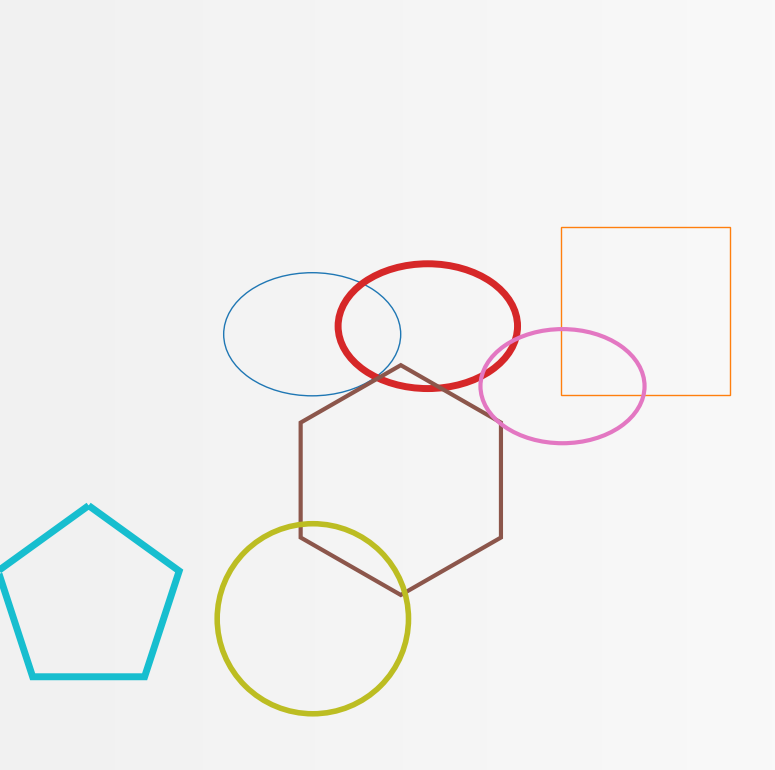[{"shape": "oval", "thickness": 0.5, "radius": 0.57, "center": [0.403, 0.566]}, {"shape": "square", "thickness": 0.5, "radius": 0.55, "center": [0.833, 0.596]}, {"shape": "oval", "thickness": 2.5, "radius": 0.58, "center": [0.552, 0.576]}, {"shape": "hexagon", "thickness": 1.5, "radius": 0.75, "center": [0.517, 0.377]}, {"shape": "oval", "thickness": 1.5, "radius": 0.53, "center": [0.726, 0.498]}, {"shape": "circle", "thickness": 2, "radius": 0.62, "center": [0.404, 0.196]}, {"shape": "pentagon", "thickness": 2.5, "radius": 0.61, "center": [0.114, 0.221]}]